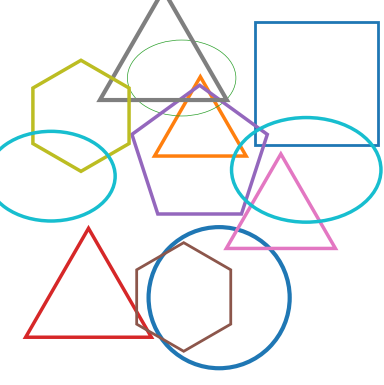[{"shape": "circle", "thickness": 3, "radius": 0.92, "center": [0.569, 0.227]}, {"shape": "square", "thickness": 2, "radius": 0.8, "center": [0.822, 0.784]}, {"shape": "triangle", "thickness": 2.5, "radius": 0.69, "center": [0.52, 0.663]}, {"shape": "oval", "thickness": 0.5, "radius": 0.7, "center": [0.472, 0.797]}, {"shape": "triangle", "thickness": 2.5, "radius": 0.94, "center": [0.23, 0.218]}, {"shape": "pentagon", "thickness": 2.5, "radius": 0.92, "center": [0.518, 0.594]}, {"shape": "hexagon", "thickness": 2, "radius": 0.71, "center": [0.477, 0.229]}, {"shape": "triangle", "thickness": 2.5, "radius": 0.82, "center": [0.729, 0.436]}, {"shape": "triangle", "thickness": 3, "radius": 0.95, "center": [0.424, 0.835]}, {"shape": "hexagon", "thickness": 2.5, "radius": 0.72, "center": [0.21, 0.699]}, {"shape": "oval", "thickness": 2.5, "radius": 0.97, "center": [0.795, 0.559]}, {"shape": "oval", "thickness": 2.5, "radius": 0.83, "center": [0.133, 0.542]}]